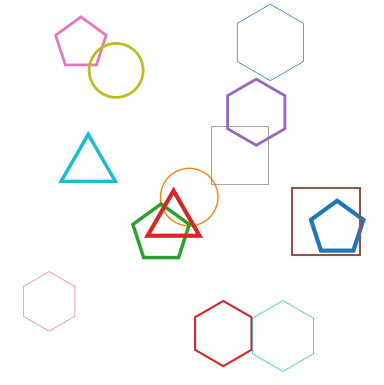[{"shape": "hexagon", "thickness": 0.5, "radius": 0.5, "center": [0.702, 0.89]}, {"shape": "pentagon", "thickness": 3, "radius": 0.36, "center": [0.876, 0.407]}, {"shape": "circle", "thickness": 1, "radius": 0.37, "center": [0.492, 0.488]}, {"shape": "pentagon", "thickness": 2.5, "radius": 0.39, "center": [0.418, 0.393]}, {"shape": "triangle", "thickness": 3, "radius": 0.39, "center": [0.451, 0.427]}, {"shape": "hexagon", "thickness": 1.5, "radius": 0.42, "center": [0.58, 0.134]}, {"shape": "hexagon", "thickness": 2, "radius": 0.43, "center": [0.666, 0.709]}, {"shape": "square", "thickness": 1.5, "radius": 0.44, "center": [0.846, 0.425]}, {"shape": "hexagon", "thickness": 0.5, "radius": 0.39, "center": [0.128, 0.217]}, {"shape": "pentagon", "thickness": 2, "radius": 0.34, "center": [0.21, 0.887]}, {"shape": "square", "thickness": 0.5, "radius": 0.37, "center": [0.622, 0.598]}, {"shape": "circle", "thickness": 2, "radius": 0.35, "center": [0.302, 0.817]}, {"shape": "triangle", "thickness": 2.5, "radius": 0.41, "center": [0.229, 0.57]}, {"shape": "hexagon", "thickness": 0.5, "radius": 0.46, "center": [0.735, 0.127]}]